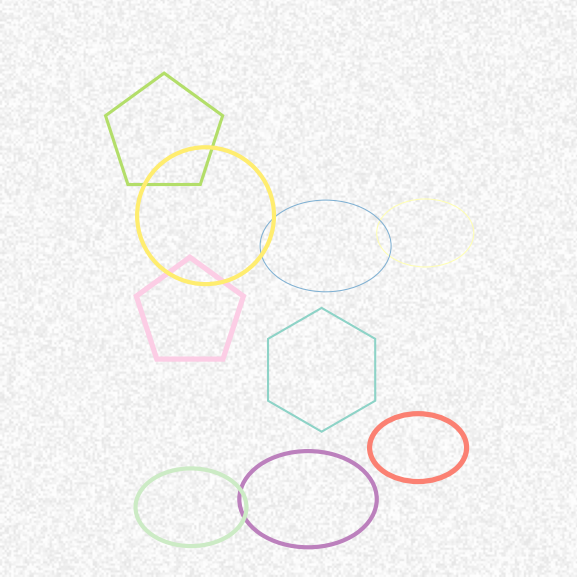[{"shape": "hexagon", "thickness": 1, "radius": 0.54, "center": [0.557, 0.359]}, {"shape": "oval", "thickness": 0.5, "radius": 0.42, "center": [0.736, 0.596]}, {"shape": "oval", "thickness": 2.5, "radius": 0.42, "center": [0.724, 0.224]}, {"shape": "oval", "thickness": 0.5, "radius": 0.57, "center": [0.564, 0.573]}, {"shape": "pentagon", "thickness": 1.5, "radius": 0.53, "center": [0.284, 0.766]}, {"shape": "pentagon", "thickness": 2.5, "radius": 0.49, "center": [0.329, 0.456]}, {"shape": "oval", "thickness": 2, "radius": 0.59, "center": [0.533, 0.135]}, {"shape": "oval", "thickness": 2, "radius": 0.48, "center": [0.331, 0.121]}, {"shape": "circle", "thickness": 2, "radius": 0.59, "center": [0.356, 0.626]}]